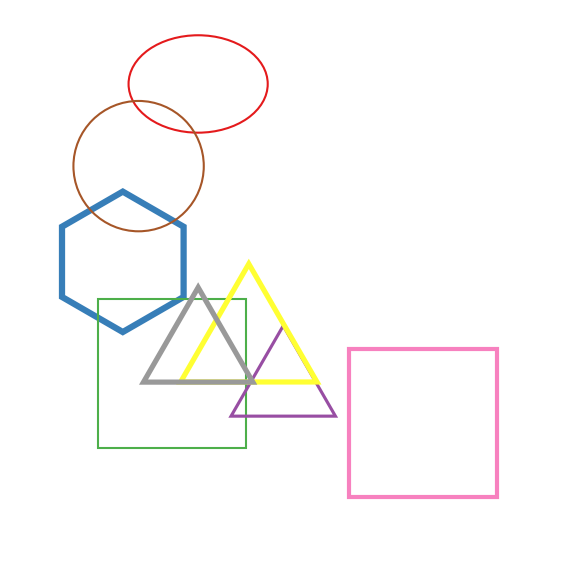[{"shape": "oval", "thickness": 1, "radius": 0.6, "center": [0.343, 0.854]}, {"shape": "hexagon", "thickness": 3, "radius": 0.61, "center": [0.213, 0.546]}, {"shape": "square", "thickness": 1, "radius": 0.64, "center": [0.297, 0.352]}, {"shape": "triangle", "thickness": 1.5, "radius": 0.52, "center": [0.49, 0.331]}, {"shape": "triangle", "thickness": 2.5, "radius": 0.68, "center": [0.431, 0.406]}, {"shape": "circle", "thickness": 1, "radius": 0.56, "center": [0.24, 0.711]}, {"shape": "square", "thickness": 2, "radius": 0.64, "center": [0.733, 0.266]}, {"shape": "triangle", "thickness": 2.5, "radius": 0.55, "center": [0.343, 0.392]}]